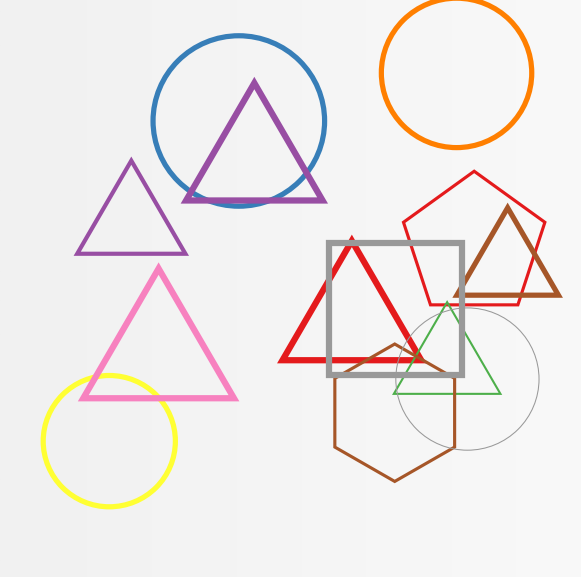[{"shape": "pentagon", "thickness": 1.5, "radius": 0.64, "center": [0.816, 0.575]}, {"shape": "triangle", "thickness": 3, "radius": 0.69, "center": [0.605, 0.444]}, {"shape": "circle", "thickness": 2.5, "radius": 0.74, "center": [0.411, 0.79]}, {"shape": "triangle", "thickness": 1, "radius": 0.53, "center": [0.769, 0.37]}, {"shape": "triangle", "thickness": 2, "radius": 0.54, "center": [0.226, 0.613]}, {"shape": "triangle", "thickness": 3, "radius": 0.68, "center": [0.438, 0.72]}, {"shape": "circle", "thickness": 2.5, "radius": 0.65, "center": [0.785, 0.873]}, {"shape": "circle", "thickness": 2.5, "radius": 0.57, "center": [0.188, 0.235]}, {"shape": "hexagon", "thickness": 1.5, "radius": 0.59, "center": [0.679, 0.284]}, {"shape": "triangle", "thickness": 2.5, "radius": 0.5, "center": [0.873, 0.538]}, {"shape": "triangle", "thickness": 3, "radius": 0.75, "center": [0.273, 0.384]}, {"shape": "circle", "thickness": 0.5, "radius": 0.62, "center": [0.804, 0.343]}, {"shape": "square", "thickness": 3, "radius": 0.57, "center": [0.681, 0.464]}]